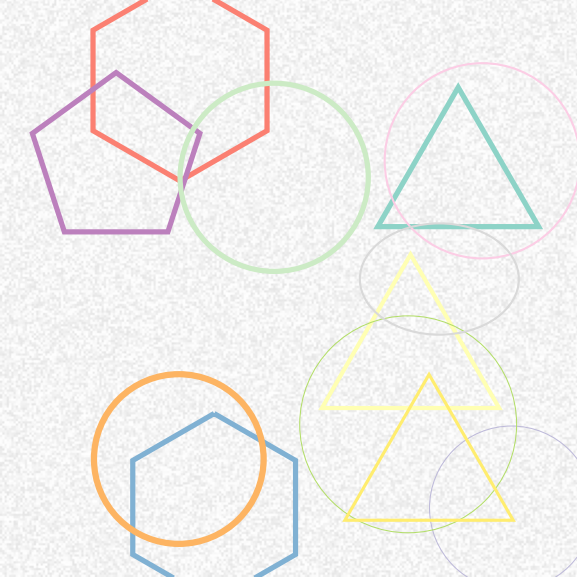[{"shape": "triangle", "thickness": 2.5, "radius": 0.8, "center": [0.793, 0.687]}, {"shape": "triangle", "thickness": 2, "radius": 0.89, "center": [0.711, 0.381]}, {"shape": "circle", "thickness": 0.5, "radius": 0.71, "center": [0.886, 0.119]}, {"shape": "hexagon", "thickness": 2.5, "radius": 0.87, "center": [0.312, 0.86]}, {"shape": "hexagon", "thickness": 2.5, "radius": 0.81, "center": [0.371, 0.12]}, {"shape": "circle", "thickness": 3, "radius": 0.73, "center": [0.31, 0.204]}, {"shape": "circle", "thickness": 0.5, "radius": 0.94, "center": [0.707, 0.264]}, {"shape": "circle", "thickness": 1, "radius": 0.85, "center": [0.835, 0.721]}, {"shape": "oval", "thickness": 1, "radius": 0.69, "center": [0.761, 0.516]}, {"shape": "pentagon", "thickness": 2.5, "radius": 0.76, "center": [0.201, 0.721]}, {"shape": "circle", "thickness": 2.5, "radius": 0.81, "center": [0.475, 0.692]}, {"shape": "triangle", "thickness": 1.5, "radius": 0.84, "center": [0.743, 0.182]}]